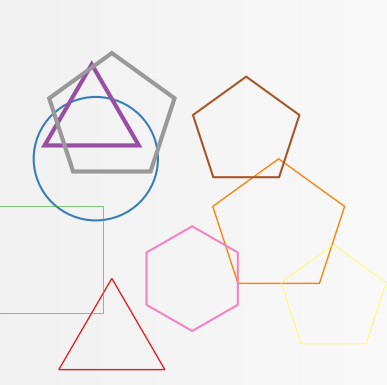[{"shape": "triangle", "thickness": 1, "radius": 0.79, "center": [0.289, 0.119]}, {"shape": "circle", "thickness": 1.5, "radius": 0.8, "center": [0.247, 0.588]}, {"shape": "square", "thickness": 0.5, "radius": 0.69, "center": [0.126, 0.325]}, {"shape": "triangle", "thickness": 3, "radius": 0.7, "center": [0.237, 0.692]}, {"shape": "pentagon", "thickness": 1, "radius": 0.89, "center": [0.719, 0.409]}, {"shape": "pentagon", "thickness": 0.5, "radius": 0.71, "center": [0.861, 0.222]}, {"shape": "pentagon", "thickness": 1.5, "radius": 0.72, "center": [0.635, 0.657]}, {"shape": "hexagon", "thickness": 1.5, "radius": 0.68, "center": [0.496, 0.276]}, {"shape": "pentagon", "thickness": 3, "radius": 0.85, "center": [0.289, 0.692]}]